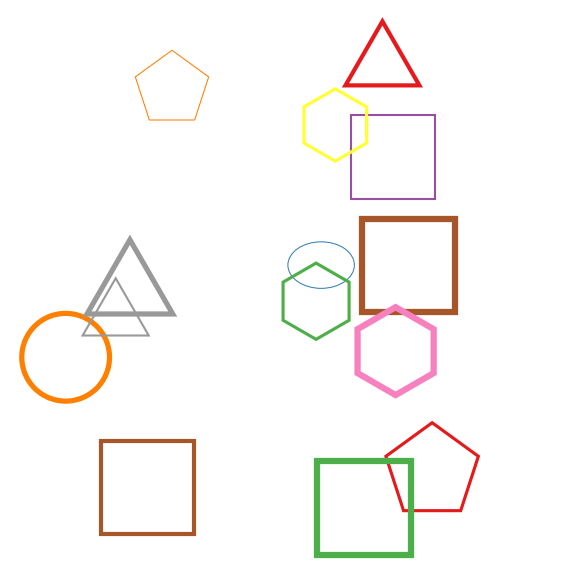[{"shape": "pentagon", "thickness": 1.5, "radius": 0.42, "center": [0.748, 0.183]}, {"shape": "triangle", "thickness": 2, "radius": 0.37, "center": [0.662, 0.888]}, {"shape": "oval", "thickness": 0.5, "radius": 0.29, "center": [0.556, 0.54]}, {"shape": "hexagon", "thickness": 1.5, "radius": 0.33, "center": [0.547, 0.478]}, {"shape": "square", "thickness": 3, "radius": 0.41, "center": [0.63, 0.12]}, {"shape": "square", "thickness": 1, "radius": 0.36, "center": [0.681, 0.727]}, {"shape": "circle", "thickness": 2.5, "radius": 0.38, "center": [0.114, 0.381]}, {"shape": "pentagon", "thickness": 0.5, "radius": 0.33, "center": [0.298, 0.845]}, {"shape": "hexagon", "thickness": 1.5, "radius": 0.31, "center": [0.581, 0.783]}, {"shape": "square", "thickness": 2, "radius": 0.4, "center": [0.255, 0.154]}, {"shape": "square", "thickness": 3, "radius": 0.4, "center": [0.708, 0.539]}, {"shape": "hexagon", "thickness": 3, "radius": 0.38, "center": [0.685, 0.391]}, {"shape": "triangle", "thickness": 2.5, "radius": 0.43, "center": [0.225, 0.498]}, {"shape": "triangle", "thickness": 1, "radius": 0.33, "center": [0.2, 0.451]}]